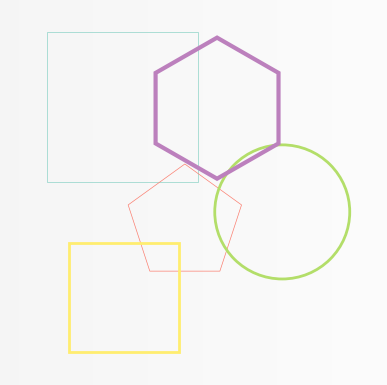[{"shape": "square", "thickness": 0.5, "radius": 0.98, "center": [0.317, 0.723]}, {"shape": "pentagon", "thickness": 0.5, "radius": 0.77, "center": [0.477, 0.42]}, {"shape": "circle", "thickness": 2, "radius": 0.87, "center": [0.728, 0.45]}, {"shape": "hexagon", "thickness": 3, "radius": 0.92, "center": [0.56, 0.719]}, {"shape": "square", "thickness": 2, "radius": 0.71, "center": [0.32, 0.227]}]